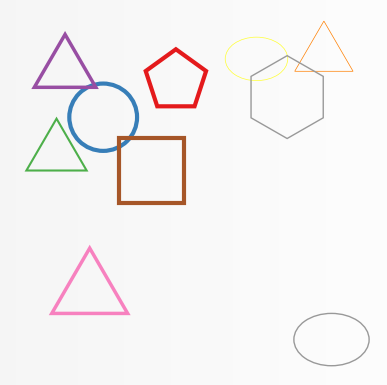[{"shape": "pentagon", "thickness": 3, "radius": 0.41, "center": [0.454, 0.79]}, {"shape": "circle", "thickness": 3, "radius": 0.44, "center": [0.266, 0.696]}, {"shape": "triangle", "thickness": 1.5, "radius": 0.45, "center": [0.146, 0.602]}, {"shape": "triangle", "thickness": 2.5, "radius": 0.46, "center": [0.168, 0.819]}, {"shape": "triangle", "thickness": 0.5, "radius": 0.43, "center": [0.836, 0.858]}, {"shape": "oval", "thickness": 0.5, "radius": 0.4, "center": [0.662, 0.847]}, {"shape": "square", "thickness": 3, "radius": 0.42, "center": [0.392, 0.558]}, {"shape": "triangle", "thickness": 2.5, "radius": 0.57, "center": [0.232, 0.242]}, {"shape": "hexagon", "thickness": 1, "radius": 0.54, "center": [0.741, 0.748]}, {"shape": "oval", "thickness": 1, "radius": 0.49, "center": [0.855, 0.118]}]